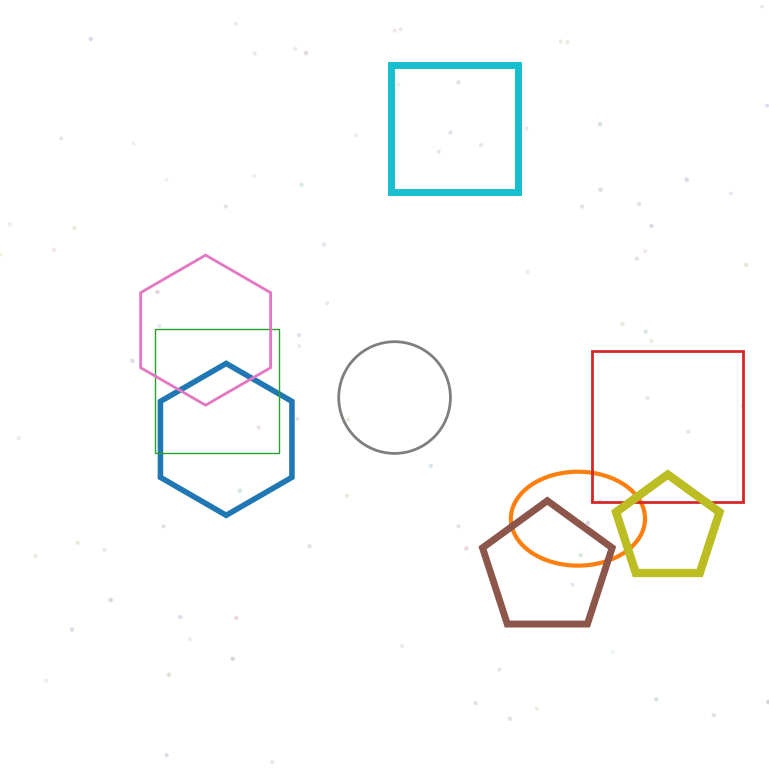[{"shape": "hexagon", "thickness": 2, "radius": 0.49, "center": [0.294, 0.429]}, {"shape": "oval", "thickness": 1.5, "radius": 0.44, "center": [0.751, 0.326]}, {"shape": "square", "thickness": 0.5, "radius": 0.4, "center": [0.282, 0.492]}, {"shape": "square", "thickness": 1, "radius": 0.49, "center": [0.867, 0.446]}, {"shape": "pentagon", "thickness": 2.5, "radius": 0.44, "center": [0.711, 0.261]}, {"shape": "hexagon", "thickness": 1, "radius": 0.49, "center": [0.267, 0.571]}, {"shape": "circle", "thickness": 1, "radius": 0.36, "center": [0.512, 0.484]}, {"shape": "pentagon", "thickness": 3, "radius": 0.35, "center": [0.867, 0.313]}, {"shape": "square", "thickness": 2.5, "radius": 0.41, "center": [0.59, 0.833]}]